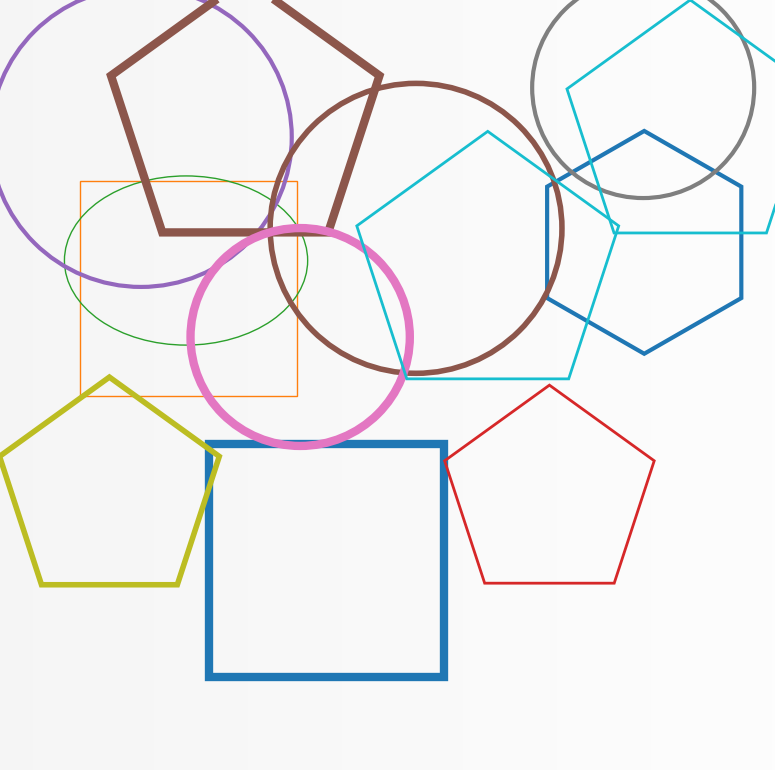[{"shape": "hexagon", "thickness": 1.5, "radius": 0.72, "center": [0.831, 0.685]}, {"shape": "square", "thickness": 3, "radius": 0.76, "center": [0.421, 0.272]}, {"shape": "square", "thickness": 0.5, "radius": 0.7, "center": [0.243, 0.626]}, {"shape": "oval", "thickness": 0.5, "radius": 0.78, "center": [0.24, 0.662]}, {"shape": "pentagon", "thickness": 1, "radius": 0.71, "center": [0.709, 0.358]}, {"shape": "circle", "thickness": 1.5, "radius": 0.97, "center": [0.182, 0.822]}, {"shape": "pentagon", "thickness": 3, "radius": 0.91, "center": [0.316, 0.846]}, {"shape": "circle", "thickness": 2, "radius": 0.94, "center": [0.537, 0.703]}, {"shape": "circle", "thickness": 3, "radius": 0.71, "center": [0.387, 0.562]}, {"shape": "circle", "thickness": 1.5, "radius": 0.72, "center": [0.83, 0.886]}, {"shape": "pentagon", "thickness": 2, "radius": 0.75, "center": [0.141, 0.361]}, {"shape": "pentagon", "thickness": 1, "radius": 0.84, "center": [0.891, 0.833]}, {"shape": "pentagon", "thickness": 1, "radius": 0.89, "center": [0.629, 0.652]}]